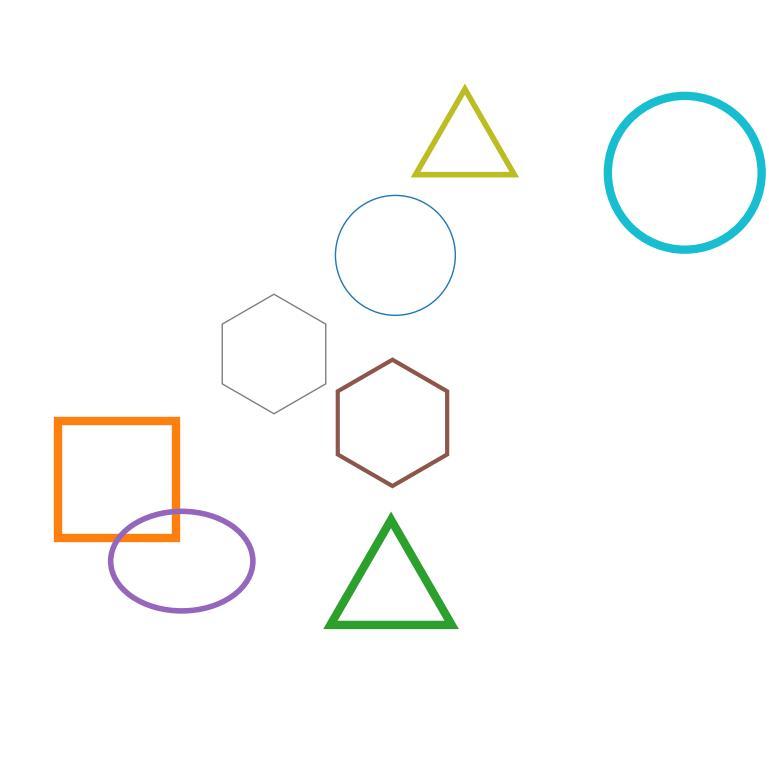[{"shape": "circle", "thickness": 0.5, "radius": 0.39, "center": [0.513, 0.668]}, {"shape": "square", "thickness": 3, "radius": 0.38, "center": [0.152, 0.377]}, {"shape": "triangle", "thickness": 3, "radius": 0.45, "center": [0.508, 0.234]}, {"shape": "oval", "thickness": 2, "radius": 0.46, "center": [0.236, 0.271]}, {"shape": "hexagon", "thickness": 1.5, "radius": 0.41, "center": [0.51, 0.451]}, {"shape": "hexagon", "thickness": 0.5, "radius": 0.39, "center": [0.356, 0.54]}, {"shape": "triangle", "thickness": 2, "radius": 0.37, "center": [0.604, 0.81]}, {"shape": "circle", "thickness": 3, "radius": 0.5, "center": [0.889, 0.776]}]